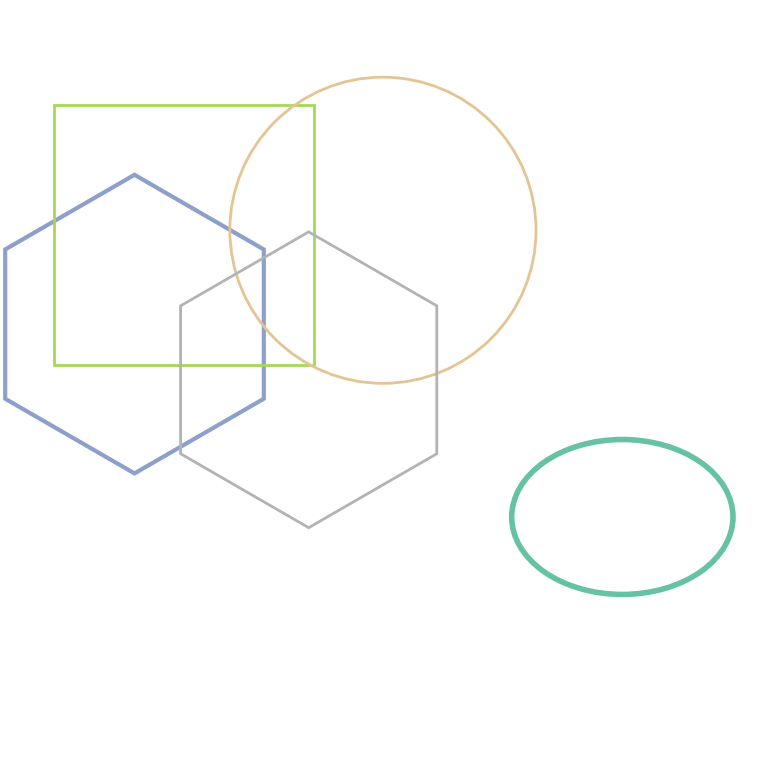[{"shape": "oval", "thickness": 2, "radius": 0.72, "center": [0.808, 0.329]}, {"shape": "hexagon", "thickness": 1.5, "radius": 0.97, "center": [0.175, 0.579]}, {"shape": "square", "thickness": 1, "radius": 0.85, "center": [0.239, 0.695]}, {"shape": "circle", "thickness": 1, "radius": 0.99, "center": [0.497, 0.701]}, {"shape": "hexagon", "thickness": 1, "radius": 0.96, "center": [0.401, 0.507]}]